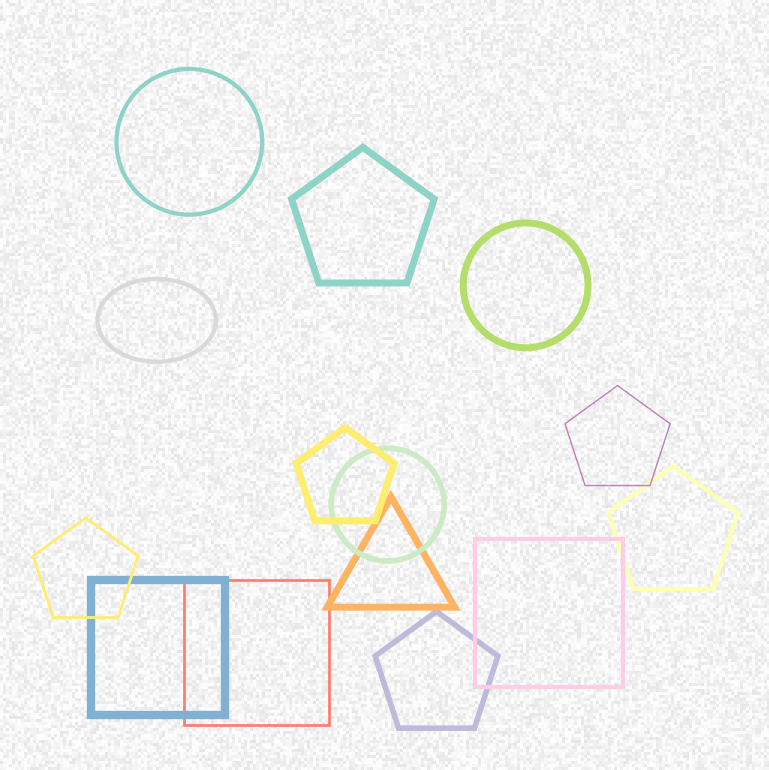[{"shape": "pentagon", "thickness": 2.5, "radius": 0.49, "center": [0.471, 0.711]}, {"shape": "circle", "thickness": 1.5, "radius": 0.47, "center": [0.246, 0.816]}, {"shape": "pentagon", "thickness": 1.5, "radius": 0.44, "center": [0.874, 0.307]}, {"shape": "pentagon", "thickness": 2, "radius": 0.42, "center": [0.567, 0.122]}, {"shape": "square", "thickness": 1, "radius": 0.47, "center": [0.333, 0.153]}, {"shape": "square", "thickness": 3, "radius": 0.44, "center": [0.206, 0.159]}, {"shape": "triangle", "thickness": 2.5, "radius": 0.48, "center": [0.508, 0.259]}, {"shape": "circle", "thickness": 2.5, "radius": 0.41, "center": [0.683, 0.629]}, {"shape": "square", "thickness": 1.5, "radius": 0.48, "center": [0.713, 0.204]}, {"shape": "oval", "thickness": 1.5, "radius": 0.38, "center": [0.204, 0.584]}, {"shape": "pentagon", "thickness": 0.5, "radius": 0.36, "center": [0.802, 0.427]}, {"shape": "circle", "thickness": 2, "radius": 0.37, "center": [0.504, 0.345]}, {"shape": "pentagon", "thickness": 1, "radius": 0.36, "center": [0.111, 0.256]}, {"shape": "pentagon", "thickness": 2.5, "radius": 0.33, "center": [0.448, 0.378]}]